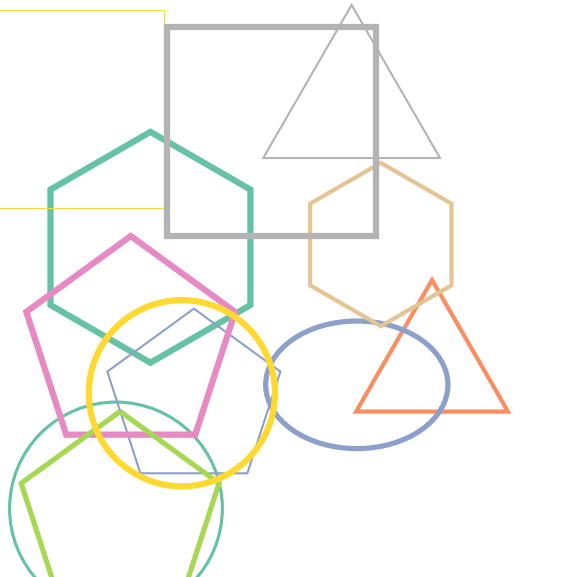[{"shape": "circle", "thickness": 1.5, "radius": 0.92, "center": [0.201, 0.119]}, {"shape": "hexagon", "thickness": 3, "radius": 1.0, "center": [0.261, 0.571]}, {"shape": "triangle", "thickness": 2, "radius": 0.76, "center": [0.748, 0.362]}, {"shape": "pentagon", "thickness": 1, "radius": 0.79, "center": [0.336, 0.307]}, {"shape": "oval", "thickness": 2.5, "radius": 0.79, "center": [0.618, 0.333]}, {"shape": "pentagon", "thickness": 3, "radius": 0.95, "center": [0.226, 0.4]}, {"shape": "pentagon", "thickness": 2.5, "radius": 0.9, "center": [0.208, 0.107]}, {"shape": "square", "thickness": 0.5, "radius": 0.86, "center": [0.112, 0.81]}, {"shape": "circle", "thickness": 3, "radius": 0.81, "center": [0.315, 0.318]}, {"shape": "hexagon", "thickness": 2, "radius": 0.71, "center": [0.659, 0.576]}, {"shape": "triangle", "thickness": 1, "radius": 0.88, "center": [0.609, 0.814]}, {"shape": "square", "thickness": 3, "radius": 0.91, "center": [0.47, 0.771]}]